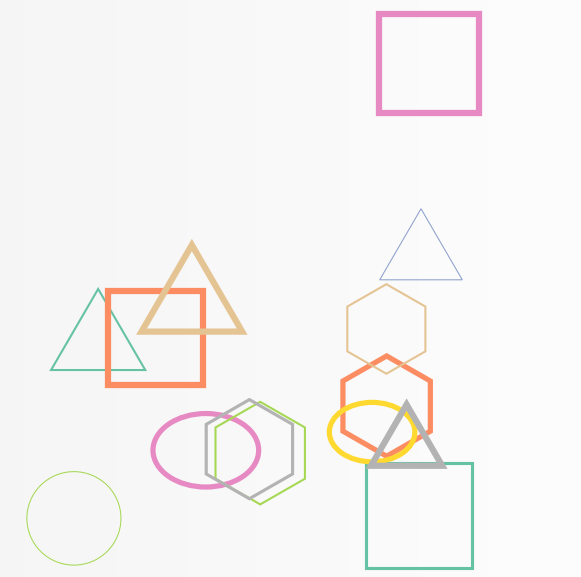[{"shape": "square", "thickness": 1.5, "radius": 0.46, "center": [0.721, 0.107]}, {"shape": "triangle", "thickness": 1, "radius": 0.47, "center": [0.169, 0.405]}, {"shape": "hexagon", "thickness": 2.5, "radius": 0.43, "center": [0.665, 0.296]}, {"shape": "square", "thickness": 3, "radius": 0.41, "center": [0.268, 0.414]}, {"shape": "triangle", "thickness": 0.5, "radius": 0.41, "center": [0.724, 0.556]}, {"shape": "oval", "thickness": 2.5, "radius": 0.45, "center": [0.354, 0.219]}, {"shape": "square", "thickness": 3, "radius": 0.43, "center": [0.738, 0.889]}, {"shape": "hexagon", "thickness": 1, "radius": 0.44, "center": [0.448, 0.215]}, {"shape": "circle", "thickness": 0.5, "radius": 0.4, "center": [0.127, 0.102]}, {"shape": "oval", "thickness": 2.5, "radius": 0.37, "center": [0.64, 0.251]}, {"shape": "triangle", "thickness": 3, "radius": 0.5, "center": [0.33, 0.475]}, {"shape": "hexagon", "thickness": 1, "radius": 0.39, "center": [0.665, 0.429]}, {"shape": "hexagon", "thickness": 1.5, "radius": 0.43, "center": [0.429, 0.221]}, {"shape": "triangle", "thickness": 3, "radius": 0.35, "center": [0.7, 0.228]}]